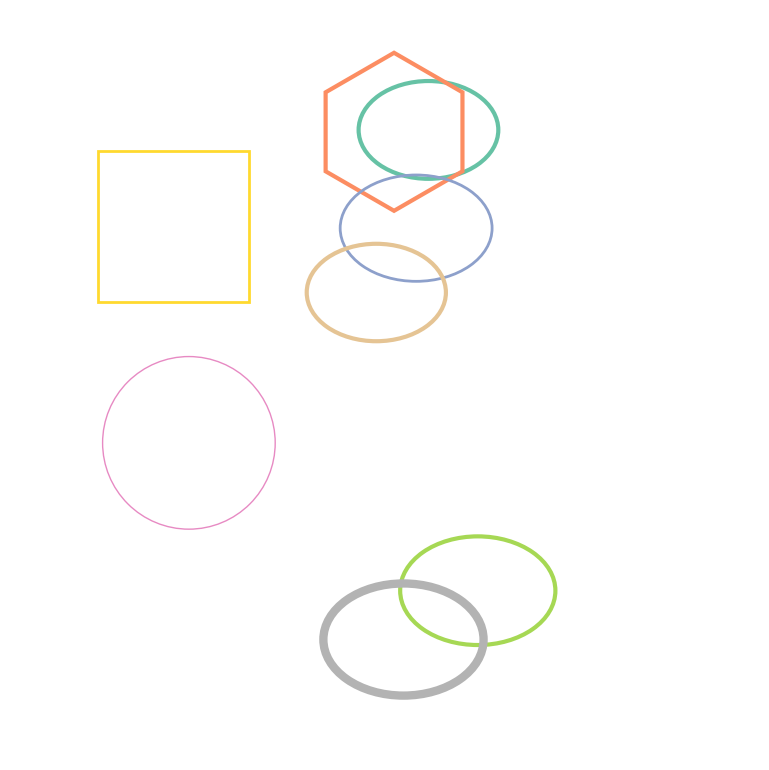[{"shape": "oval", "thickness": 1.5, "radius": 0.45, "center": [0.556, 0.831]}, {"shape": "hexagon", "thickness": 1.5, "radius": 0.51, "center": [0.512, 0.829]}, {"shape": "oval", "thickness": 1, "radius": 0.49, "center": [0.54, 0.704]}, {"shape": "circle", "thickness": 0.5, "radius": 0.56, "center": [0.245, 0.425]}, {"shape": "oval", "thickness": 1.5, "radius": 0.5, "center": [0.62, 0.233]}, {"shape": "square", "thickness": 1, "radius": 0.49, "center": [0.225, 0.705]}, {"shape": "oval", "thickness": 1.5, "radius": 0.45, "center": [0.489, 0.62]}, {"shape": "oval", "thickness": 3, "radius": 0.52, "center": [0.524, 0.169]}]